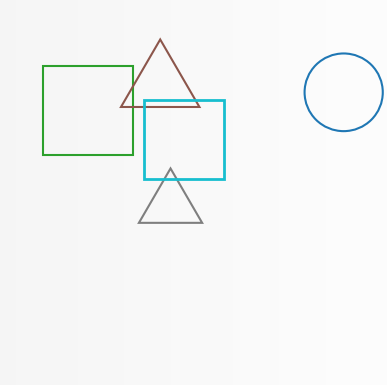[{"shape": "circle", "thickness": 1.5, "radius": 0.5, "center": [0.887, 0.76]}, {"shape": "square", "thickness": 1.5, "radius": 0.58, "center": [0.227, 0.714]}, {"shape": "triangle", "thickness": 1.5, "radius": 0.58, "center": [0.413, 0.781]}, {"shape": "triangle", "thickness": 1.5, "radius": 0.47, "center": [0.44, 0.468]}, {"shape": "square", "thickness": 2, "radius": 0.51, "center": [0.474, 0.637]}]